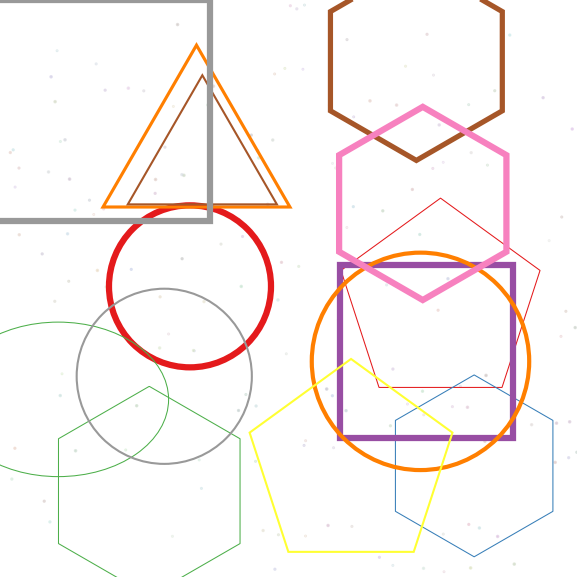[{"shape": "pentagon", "thickness": 0.5, "radius": 0.91, "center": [0.763, 0.475]}, {"shape": "circle", "thickness": 3, "radius": 0.7, "center": [0.329, 0.503]}, {"shape": "hexagon", "thickness": 0.5, "radius": 0.79, "center": [0.821, 0.192]}, {"shape": "oval", "thickness": 0.5, "radius": 0.96, "center": [0.101, 0.308]}, {"shape": "hexagon", "thickness": 0.5, "radius": 0.91, "center": [0.258, 0.149]}, {"shape": "square", "thickness": 3, "radius": 0.75, "center": [0.738, 0.391]}, {"shape": "circle", "thickness": 2, "radius": 0.94, "center": [0.728, 0.373]}, {"shape": "triangle", "thickness": 1.5, "radius": 0.93, "center": [0.34, 0.734]}, {"shape": "pentagon", "thickness": 1, "radius": 0.92, "center": [0.608, 0.193]}, {"shape": "triangle", "thickness": 1, "radius": 0.75, "center": [0.35, 0.72]}, {"shape": "hexagon", "thickness": 2.5, "radius": 0.86, "center": [0.721, 0.893]}, {"shape": "hexagon", "thickness": 3, "radius": 0.84, "center": [0.732, 0.647]}, {"shape": "circle", "thickness": 1, "radius": 0.76, "center": [0.284, 0.348]}, {"shape": "square", "thickness": 3, "radius": 0.96, "center": [0.172, 0.808]}]